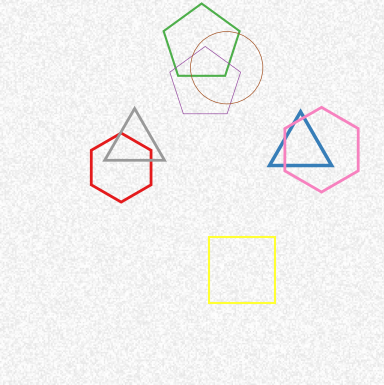[{"shape": "hexagon", "thickness": 2, "radius": 0.45, "center": [0.315, 0.565]}, {"shape": "triangle", "thickness": 2.5, "radius": 0.47, "center": [0.781, 0.617]}, {"shape": "pentagon", "thickness": 1.5, "radius": 0.52, "center": [0.524, 0.887]}, {"shape": "pentagon", "thickness": 0.5, "radius": 0.48, "center": [0.533, 0.783]}, {"shape": "square", "thickness": 1.5, "radius": 0.43, "center": [0.629, 0.299]}, {"shape": "circle", "thickness": 0.5, "radius": 0.47, "center": [0.589, 0.824]}, {"shape": "hexagon", "thickness": 2, "radius": 0.55, "center": [0.835, 0.611]}, {"shape": "triangle", "thickness": 2, "radius": 0.45, "center": [0.35, 0.629]}]